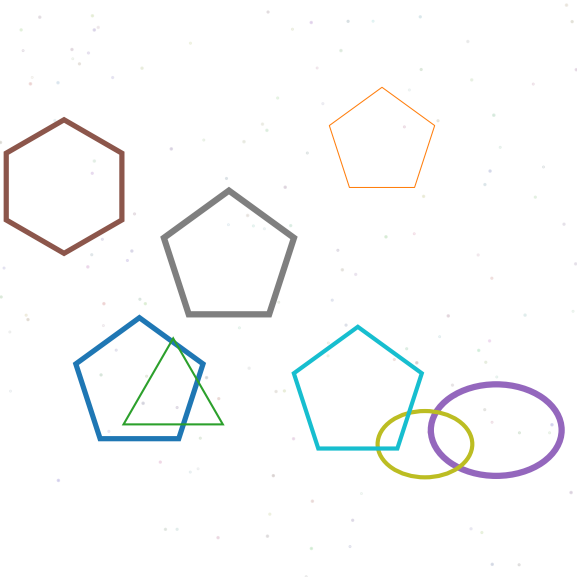[{"shape": "pentagon", "thickness": 2.5, "radius": 0.58, "center": [0.241, 0.333]}, {"shape": "pentagon", "thickness": 0.5, "radius": 0.48, "center": [0.661, 0.752]}, {"shape": "triangle", "thickness": 1, "radius": 0.5, "center": [0.3, 0.314]}, {"shape": "oval", "thickness": 3, "radius": 0.57, "center": [0.859, 0.254]}, {"shape": "hexagon", "thickness": 2.5, "radius": 0.58, "center": [0.111, 0.676]}, {"shape": "pentagon", "thickness": 3, "radius": 0.59, "center": [0.396, 0.551]}, {"shape": "oval", "thickness": 2, "radius": 0.41, "center": [0.736, 0.23]}, {"shape": "pentagon", "thickness": 2, "radius": 0.58, "center": [0.62, 0.317]}]